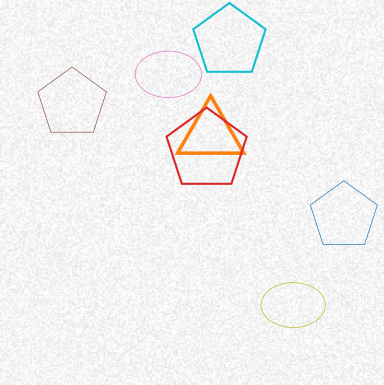[{"shape": "pentagon", "thickness": 0.5, "radius": 0.46, "center": [0.893, 0.439]}, {"shape": "triangle", "thickness": 2.5, "radius": 0.5, "center": [0.547, 0.652]}, {"shape": "pentagon", "thickness": 1.5, "radius": 0.55, "center": [0.537, 0.611]}, {"shape": "pentagon", "thickness": 0.5, "radius": 0.47, "center": [0.187, 0.732]}, {"shape": "oval", "thickness": 0.5, "radius": 0.43, "center": [0.437, 0.807]}, {"shape": "oval", "thickness": 0.5, "radius": 0.42, "center": [0.761, 0.208]}, {"shape": "pentagon", "thickness": 1.5, "radius": 0.49, "center": [0.596, 0.893]}]